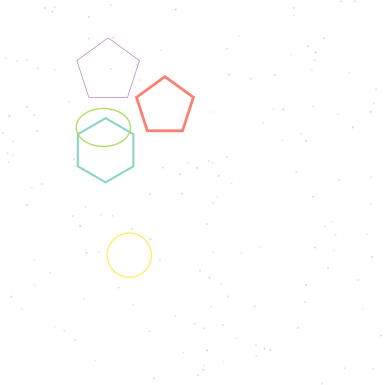[{"shape": "hexagon", "thickness": 1.5, "radius": 0.42, "center": [0.274, 0.61]}, {"shape": "pentagon", "thickness": 2, "radius": 0.39, "center": [0.428, 0.723]}, {"shape": "oval", "thickness": 1, "radius": 0.35, "center": [0.268, 0.669]}, {"shape": "pentagon", "thickness": 0.5, "radius": 0.43, "center": [0.281, 0.816]}, {"shape": "circle", "thickness": 1, "radius": 0.29, "center": [0.336, 0.337]}]